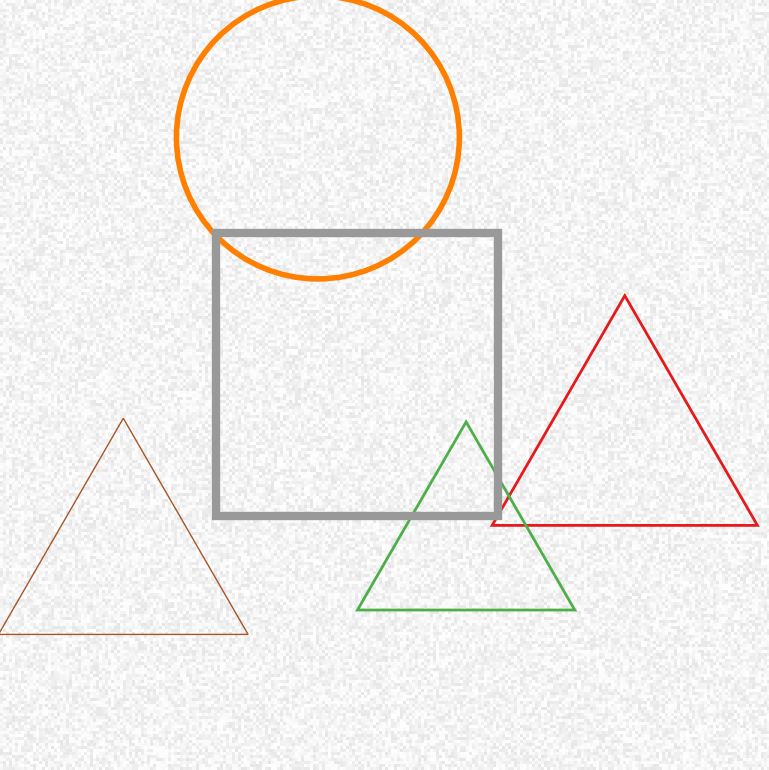[{"shape": "triangle", "thickness": 1, "radius": 0.99, "center": [0.811, 0.417]}, {"shape": "triangle", "thickness": 1, "radius": 0.81, "center": [0.605, 0.289]}, {"shape": "circle", "thickness": 2, "radius": 0.92, "center": [0.413, 0.822]}, {"shape": "triangle", "thickness": 0.5, "radius": 0.94, "center": [0.16, 0.27]}, {"shape": "square", "thickness": 3, "radius": 0.92, "center": [0.464, 0.513]}]